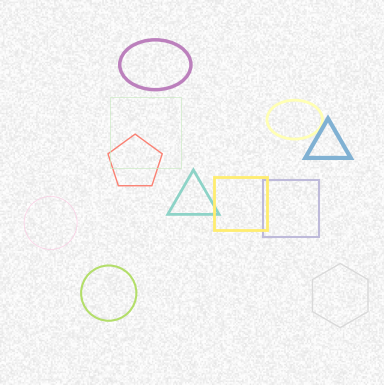[{"shape": "triangle", "thickness": 2, "radius": 0.38, "center": [0.502, 0.482]}, {"shape": "oval", "thickness": 2, "radius": 0.36, "center": [0.765, 0.689]}, {"shape": "square", "thickness": 1.5, "radius": 0.37, "center": [0.756, 0.459]}, {"shape": "pentagon", "thickness": 1, "radius": 0.37, "center": [0.351, 0.578]}, {"shape": "triangle", "thickness": 3, "radius": 0.34, "center": [0.852, 0.624]}, {"shape": "circle", "thickness": 1.5, "radius": 0.36, "center": [0.282, 0.239]}, {"shape": "circle", "thickness": 0.5, "radius": 0.34, "center": [0.132, 0.421]}, {"shape": "hexagon", "thickness": 1, "radius": 0.42, "center": [0.884, 0.232]}, {"shape": "oval", "thickness": 2.5, "radius": 0.46, "center": [0.403, 0.832]}, {"shape": "square", "thickness": 0.5, "radius": 0.46, "center": [0.377, 0.655]}, {"shape": "square", "thickness": 2, "radius": 0.34, "center": [0.625, 0.472]}]